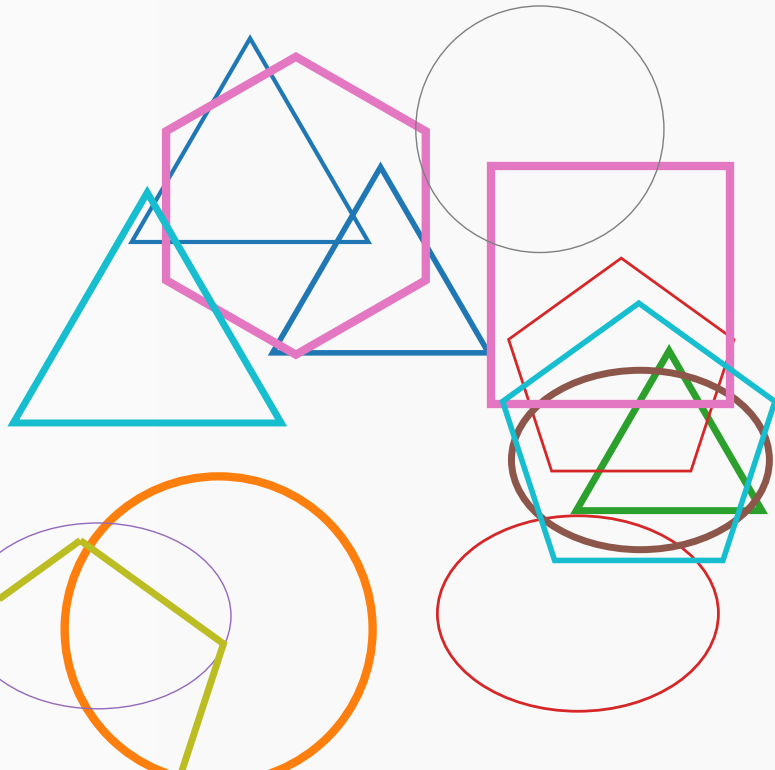[{"shape": "triangle", "thickness": 2, "radius": 0.8, "center": [0.491, 0.622]}, {"shape": "triangle", "thickness": 1.5, "radius": 0.88, "center": [0.323, 0.774]}, {"shape": "circle", "thickness": 3, "radius": 0.99, "center": [0.282, 0.183]}, {"shape": "triangle", "thickness": 2.5, "radius": 0.69, "center": [0.863, 0.406]}, {"shape": "pentagon", "thickness": 1, "radius": 0.76, "center": [0.802, 0.512]}, {"shape": "oval", "thickness": 1, "radius": 0.91, "center": [0.746, 0.203]}, {"shape": "oval", "thickness": 0.5, "radius": 0.86, "center": [0.126, 0.2]}, {"shape": "oval", "thickness": 2.5, "radius": 0.83, "center": [0.826, 0.403]}, {"shape": "square", "thickness": 3, "radius": 0.77, "center": [0.788, 0.63]}, {"shape": "hexagon", "thickness": 3, "radius": 0.97, "center": [0.382, 0.733]}, {"shape": "circle", "thickness": 0.5, "radius": 0.8, "center": [0.697, 0.832]}, {"shape": "pentagon", "thickness": 2.5, "radius": 0.97, "center": [0.104, 0.104]}, {"shape": "pentagon", "thickness": 2, "radius": 0.92, "center": [0.824, 0.422]}, {"shape": "triangle", "thickness": 2.5, "radius": 1.0, "center": [0.19, 0.55]}]